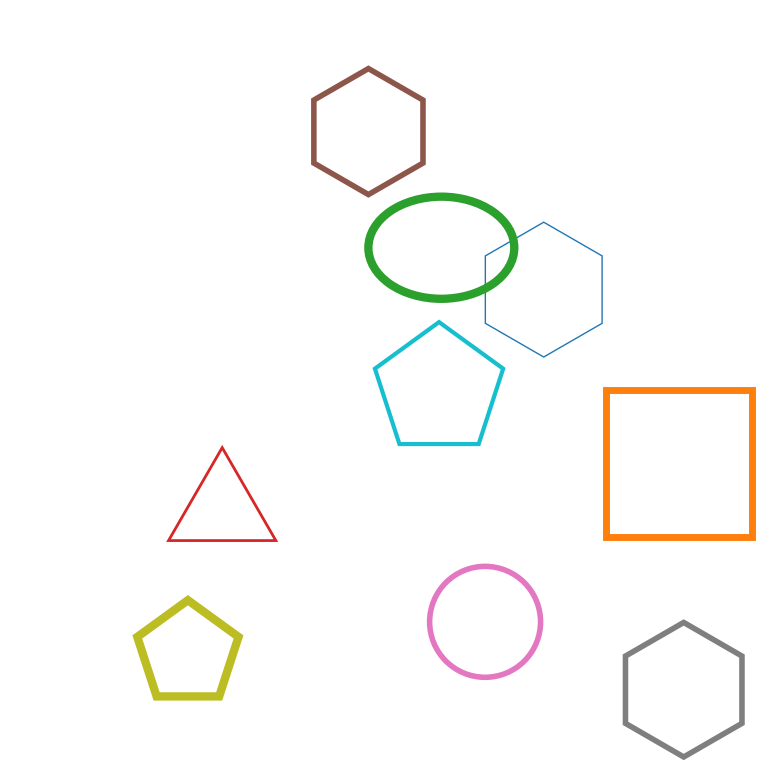[{"shape": "hexagon", "thickness": 0.5, "radius": 0.44, "center": [0.706, 0.624]}, {"shape": "square", "thickness": 2.5, "radius": 0.48, "center": [0.882, 0.398]}, {"shape": "oval", "thickness": 3, "radius": 0.47, "center": [0.573, 0.678]}, {"shape": "triangle", "thickness": 1, "radius": 0.4, "center": [0.289, 0.338]}, {"shape": "hexagon", "thickness": 2, "radius": 0.41, "center": [0.478, 0.829]}, {"shape": "circle", "thickness": 2, "radius": 0.36, "center": [0.63, 0.192]}, {"shape": "hexagon", "thickness": 2, "radius": 0.44, "center": [0.888, 0.104]}, {"shape": "pentagon", "thickness": 3, "radius": 0.35, "center": [0.244, 0.151]}, {"shape": "pentagon", "thickness": 1.5, "radius": 0.44, "center": [0.57, 0.494]}]